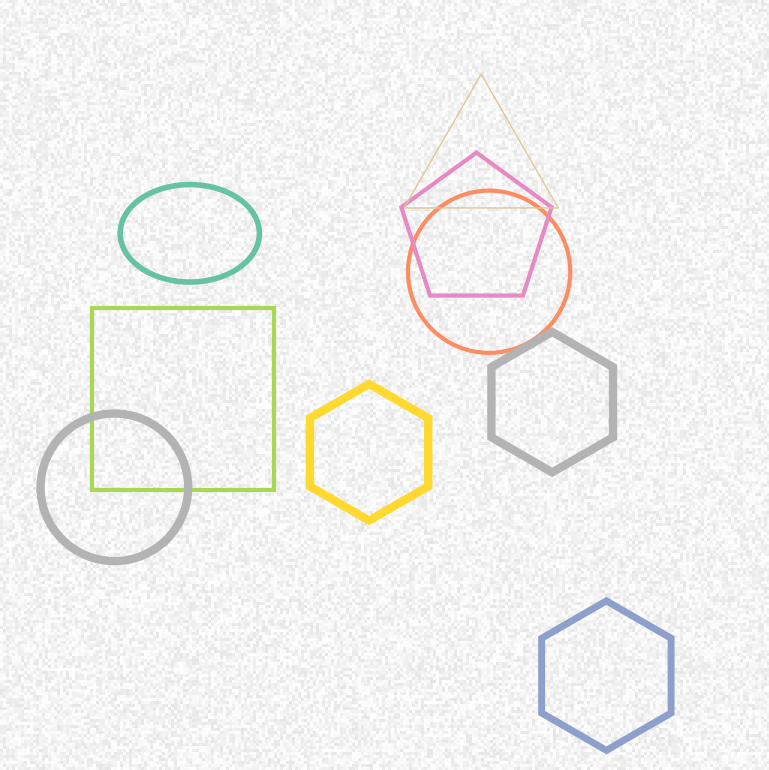[{"shape": "oval", "thickness": 2, "radius": 0.45, "center": [0.246, 0.697]}, {"shape": "circle", "thickness": 1.5, "radius": 0.53, "center": [0.635, 0.647]}, {"shape": "hexagon", "thickness": 2.5, "radius": 0.49, "center": [0.788, 0.123]}, {"shape": "pentagon", "thickness": 1.5, "radius": 0.51, "center": [0.619, 0.699]}, {"shape": "square", "thickness": 1.5, "radius": 0.59, "center": [0.238, 0.482]}, {"shape": "hexagon", "thickness": 3, "radius": 0.44, "center": [0.479, 0.413]}, {"shape": "triangle", "thickness": 0.5, "radius": 0.58, "center": [0.625, 0.788]}, {"shape": "hexagon", "thickness": 3, "radius": 0.46, "center": [0.717, 0.478]}, {"shape": "circle", "thickness": 3, "radius": 0.48, "center": [0.149, 0.367]}]